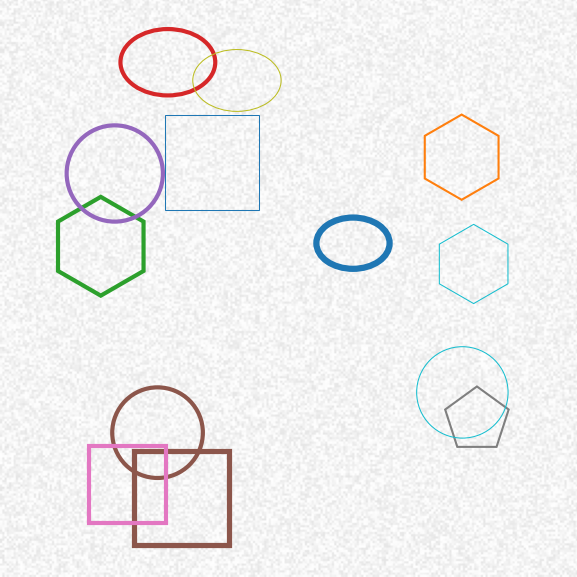[{"shape": "oval", "thickness": 3, "radius": 0.32, "center": [0.611, 0.578]}, {"shape": "square", "thickness": 0.5, "radius": 0.41, "center": [0.367, 0.717]}, {"shape": "hexagon", "thickness": 1, "radius": 0.37, "center": [0.799, 0.727]}, {"shape": "hexagon", "thickness": 2, "radius": 0.43, "center": [0.175, 0.573]}, {"shape": "oval", "thickness": 2, "radius": 0.41, "center": [0.291, 0.891]}, {"shape": "circle", "thickness": 2, "radius": 0.42, "center": [0.199, 0.699]}, {"shape": "square", "thickness": 2.5, "radius": 0.41, "center": [0.314, 0.137]}, {"shape": "circle", "thickness": 2, "radius": 0.39, "center": [0.273, 0.25]}, {"shape": "square", "thickness": 2, "radius": 0.33, "center": [0.22, 0.16]}, {"shape": "pentagon", "thickness": 1, "radius": 0.29, "center": [0.826, 0.272]}, {"shape": "oval", "thickness": 0.5, "radius": 0.38, "center": [0.41, 0.86]}, {"shape": "hexagon", "thickness": 0.5, "radius": 0.34, "center": [0.82, 0.542]}, {"shape": "circle", "thickness": 0.5, "radius": 0.4, "center": [0.801, 0.32]}]